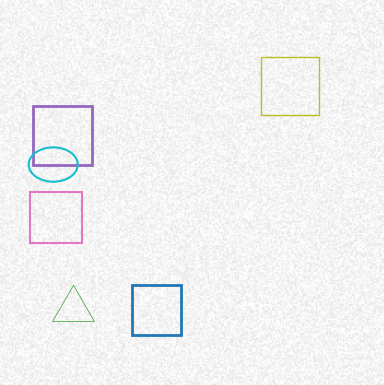[{"shape": "square", "thickness": 2, "radius": 0.32, "center": [0.406, 0.194]}, {"shape": "triangle", "thickness": 0.5, "radius": 0.31, "center": [0.191, 0.196]}, {"shape": "square", "thickness": 2, "radius": 0.38, "center": [0.162, 0.648]}, {"shape": "square", "thickness": 1.5, "radius": 0.33, "center": [0.146, 0.435]}, {"shape": "square", "thickness": 1, "radius": 0.37, "center": [0.754, 0.776]}, {"shape": "oval", "thickness": 1.5, "radius": 0.32, "center": [0.138, 0.573]}]